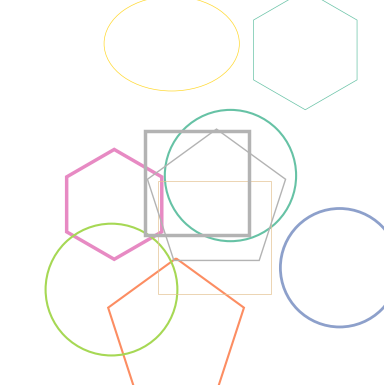[{"shape": "circle", "thickness": 1.5, "radius": 0.85, "center": [0.599, 0.544]}, {"shape": "hexagon", "thickness": 0.5, "radius": 0.78, "center": [0.793, 0.87]}, {"shape": "pentagon", "thickness": 1.5, "radius": 0.93, "center": [0.457, 0.144]}, {"shape": "circle", "thickness": 2, "radius": 0.77, "center": [0.882, 0.305]}, {"shape": "hexagon", "thickness": 2.5, "radius": 0.71, "center": [0.297, 0.469]}, {"shape": "circle", "thickness": 1.5, "radius": 0.86, "center": [0.29, 0.248]}, {"shape": "oval", "thickness": 0.5, "radius": 0.88, "center": [0.446, 0.887]}, {"shape": "square", "thickness": 0.5, "radius": 0.73, "center": [0.558, 0.382]}, {"shape": "square", "thickness": 2.5, "radius": 0.68, "center": [0.513, 0.525]}, {"shape": "pentagon", "thickness": 1, "radius": 0.94, "center": [0.562, 0.476]}]